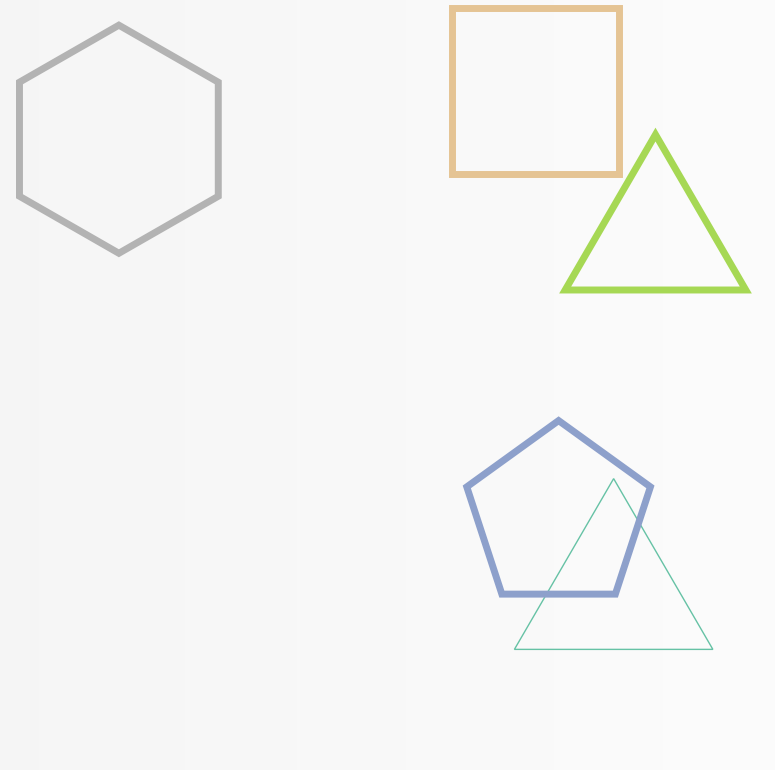[{"shape": "triangle", "thickness": 0.5, "radius": 0.74, "center": [0.792, 0.231]}, {"shape": "pentagon", "thickness": 2.5, "radius": 0.62, "center": [0.721, 0.329]}, {"shape": "triangle", "thickness": 2.5, "radius": 0.67, "center": [0.846, 0.691]}, {"shape": "square", "thickness": 2.5, "radius": 0.54, "center": [0.691, 0.882]}, {"shape": "hexagon", "thickness": 2.5, "radius": 0.74, "center": [0.153, 0.819]}]